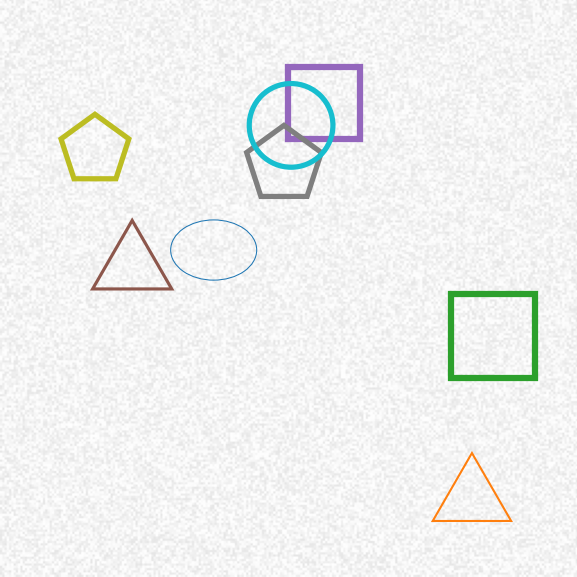[{"shape": "oval", "thickness": 0.5, "radius": 0.37, "center": [0.37, 0.566]}, {"shape": "triangle", "thickness": 1, "radius": 0.39, "center": [0.817, 0.136]}, {"shape": "square", "thickness": 3, "radius": 0.37, "center": [0.853, 0.417]}, {"shape": "square", "thickness": 3, "radius": 0.31, "center": [0.562, 0.821]}, {"shape": "triangle", "thickness": 1.5, "radius": 0.4, "center": [0.229, 0.538]}, {"shape": "pentagon", "thickness": 2.5, "radius": 0.34, "center": [0.492, 0.714]}, {"shape": "pentagon", "thickness": 2.5, "radius": 0.31, "center": [0.164, 0.74]}, {"shape": "circle", "thickness": 2.5, "radius": 0.36, "center": [0.504, 0.782]}]